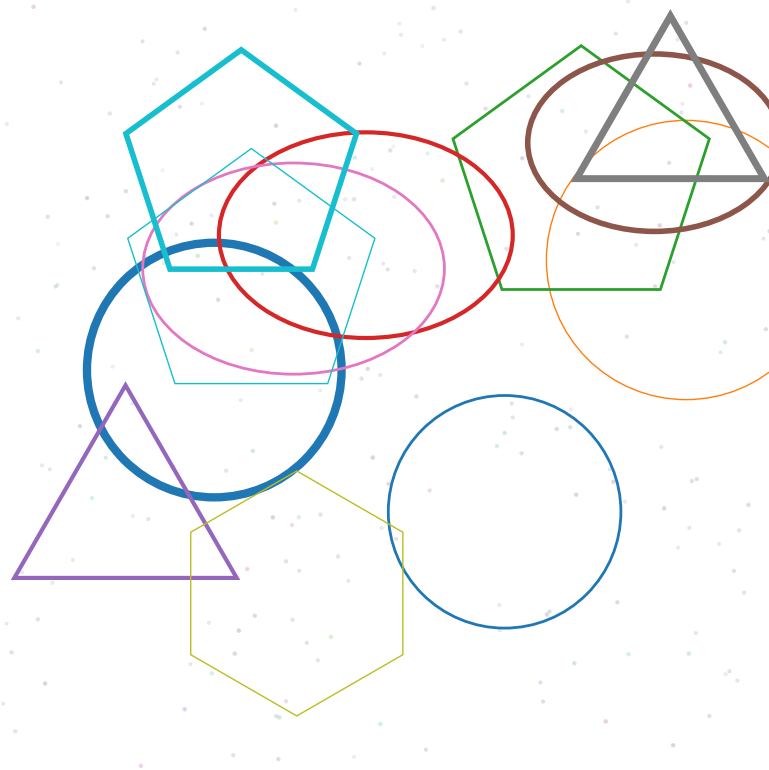[{"shape": "circle", "thickness": 1, "radius": 0.76, "center": [0.655, 0.335]}, {"shape": "circle", "thickness": 3, "radius": 0.83, "center": [0.278, 0.519]}, {"shape": "circle", "thickness": 0.5, "radius": 0.91, "center": [0.891, 0.662]}, {"shape": "pentagon", "thickness": 1, "radius": 0.88, "center": [0.755, 0.766]}, {"shape": "oval", "thickness": 1.5, "radius": 0.95, "center": [0.475, 0.695]}, {"shape": "triangle", "thickness": 1.5, "radius": 0.83, "center": [0.163, 0.333]}, {"shape": "oval", "thickness": 2, "radius": 0.82, "center": [0.85, 0.815]}, {"shape": "oval", "thickness": 1, "radius": 0.98, "center": [0.381, 0.651]}, {"shape": "triangle", "thickness": 2.5, "radius": 0.7, "center": [0.871, 0.838]}, {"shape": "hexagon", "thickness": 0.5, "radius": 0.8, "center": [0.385, 0.229]}, {"shape": "pentagon", "thickness": 2, "radius": 0.79, "center": [0.313, 0.778]}, {"shape": "pentagon", "thickness": 0.5, "radius": 0.84, "center": [0.326, 0.638]}]